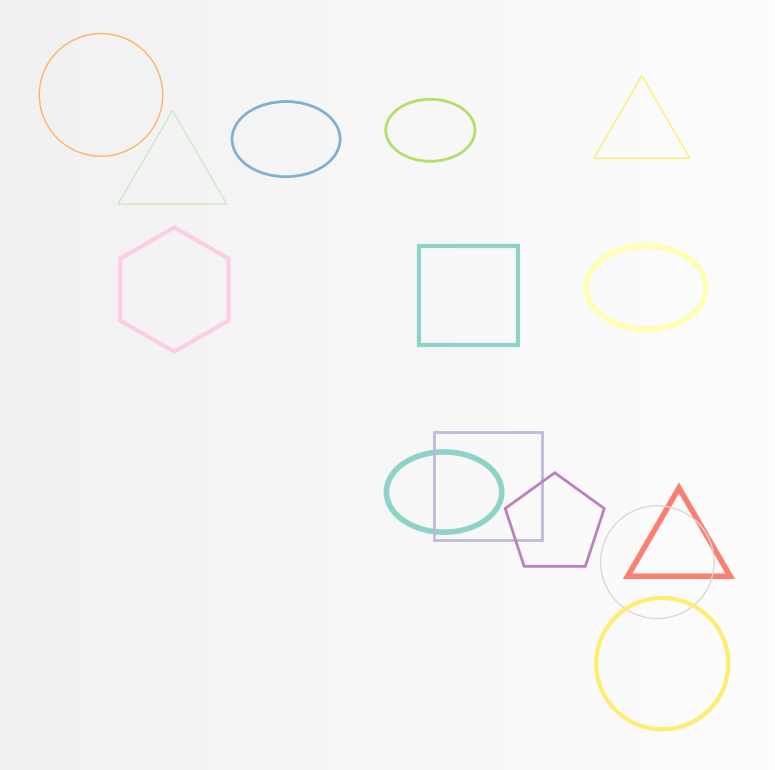[{"shape": "oval", "thickness": 2, "radius": 0.37, "center": [0.573, 0.361]}, {"shape": "square", "thickness": 1.5, "radius": 0.32, "center": [0.604, 0.616]}, {"shape": "oval", "thickness": 2, "radius": 0.39, "center": [0.834, 0.626]}, {"shape": "square", "thickness": 1, "radius": 0.35, "center": [0.63, 0.369]}, {"shape": "triangle", "thickness": 2, "radius": 0.38, "center": [0.876, 0.29]}, {"shape": "oval", "thickness": 1, "radius": 0.35, "center": [0.369, 0.819]}, {"shape": "circle", "thickness": 0.5, "radius": 0.4, "center": [0.13, 0.877]}, {"shape": "oval", "thickness": 1, "radius": 0.29, "center": [0.555, 0.831]}, {"shape": "hexagon", "thickness": 1.5, "radius": 0.4, "center": [0.225, 0.624]}, {"shape": "circle", "thickness": 0.5, "radius": 0.37, "center": [0.848, 0.27]}, {"shape": "pentagon", "thickness": 1, "radius": 0.34, "center": [0.716, 0.319]}, {"shape": "triangle", "thickness": 0.5, "radius": 0.41, "center": [0.223, 0.775]}, {"shape": "circle", "thickness": 1.5, "radius": 0.43, "center": [0.855, 0.138]}, {"shape": "triangle", "thickness": 0.5, "radius": 0.36, "center": [0.828, 0.83]}]